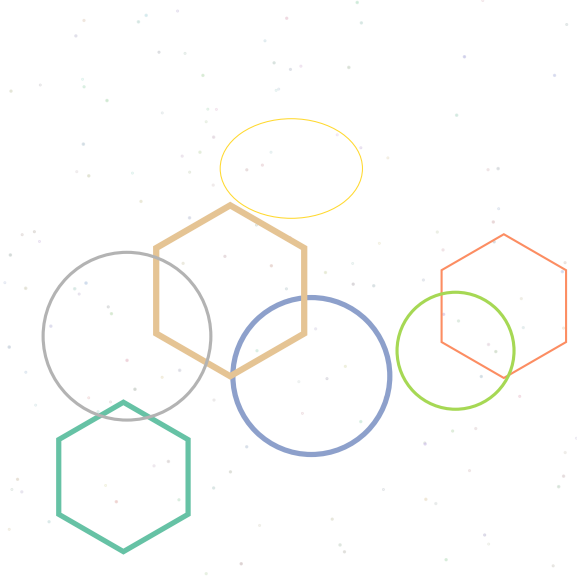[{"shape": "hexagon", "thickness": 2.5, "radius": 0.65, "center": [0.214, 0.173]}, {"shape": "hexagon", "thickness": 1, "radius": 0.62, "center": [0.872, 0.469]}, {"shape": "circle", "thickness": 2.5, "radius": 0.68, "center": [0.539, 0.348]}, {"shape": "circle", "thickness": 1.5, "radius": 0.51, "center": [0.789, 0.392]}, {"shape": "oval", "thickness": 0.5, "radius": 0.62, "center": [0.504, 0.707]}, {"shape": "hexagon", "thickness": 3, "radius": 0.74, "center": [0.399, 0.496]}, {"shape": "circle", "thickness": 1.5, "radius": 0.73, "center": [0.22, 0.417]}]